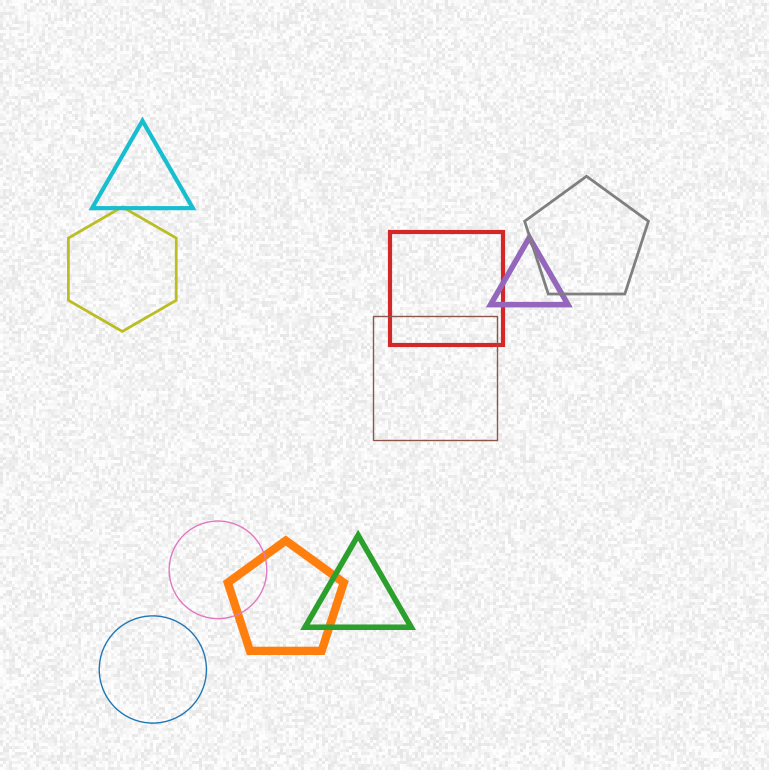[{"shape": "circle", "thickness": 0.5, "radius": 0.35, "center": [0.198, 0.131]}, {"shape": "pentagon", "thickness": 3, "radius": 0.4, "center": [0.371, 0.219]}, {"shape": "triangle", "thickness": 2, "radius": 0.4, "center": [0.465, 0.225]}, {"shape": "square", "thickness": 1.5, "radius": 0.37, "center": [0.58, 0.625]}, {"shape": "triangle", "thickness": 2, "radius": 0.29, "center": [0.687, 0.633]}, {"shape": "square", "thickness": 0.5, "radius": 0.4, "center": [0.565, 0.509]}, {"shape": "circle", "thickness": 0.5, "radius": 0.32, "center": [0.283, 0.26]}, {"shape": "pentagon", "thickness": 1, "radius": 0.42, "center": [0.762, 0.687]}, {"shape": "hexagon", "thickness": 1, "radius": 0.4, "center": [0.159, 0.65]}, {"shape": "triangle", "thickness": 1.5, "radius": 0.38, "center": [0.185, 0.767]}]